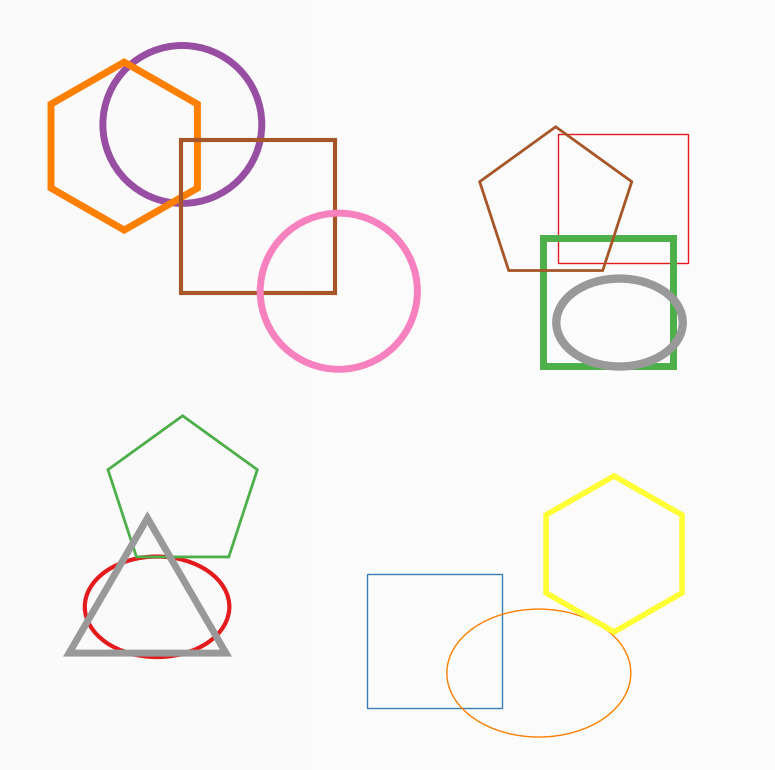[{"shape": "square", "thickness": 0.5, "radius": 0.42, "center": [0.804, 0.742]}, {"shape": "oval", "thickness": 1.5, "radius": 0.47, "center": [0.203, 0.212]}, {"shape": "square", "thickness": 0.5, "radius": 0.44, "center": [0.561, 0.168]}, {"shape": "pentagon", "thickness": 1, "radius": 0.51, "center": [0.236, 0.359]}, {"shape": "square", "thickness": 2.5, "radius": 0.42, "center": [0.784, 0.608]}, {"shape": "circle", "thickness": 2.5, "radius": 0.51, "center": [0.235, 0.838]}, {"shape": "oval", "thickness": 0.5, "radius": 0.59, "center": [0.695, 0.126]}, {"shape": "hexagon", "thickness": 2.5, "radius": 0.55, "center": [0.16, 0.81]}, {"shape": "hexagon", "thickness": 2, "radius": 0.51, "center": [0.792, 0.281]}, {"shape": "pentagon", "thickness": 1, "radius": 0.52, "center": [0.717, 0.732]}, {"shape": "square", "thickness": 1.5, "radius": 0.5, "center": [0.333, 0.719]}, {"shape": "circle", "thickness": 2.5, "radius": 0.51, "center": [0.437, 0.622]}, {"shape": "triangle", "thickness": 2.5, "radius": 0.58, "center": [0.19, 0.21]}, {"shape": "oval", "thickness": 3, "radius": 0.41, "center": [0.799, 0.581]}]